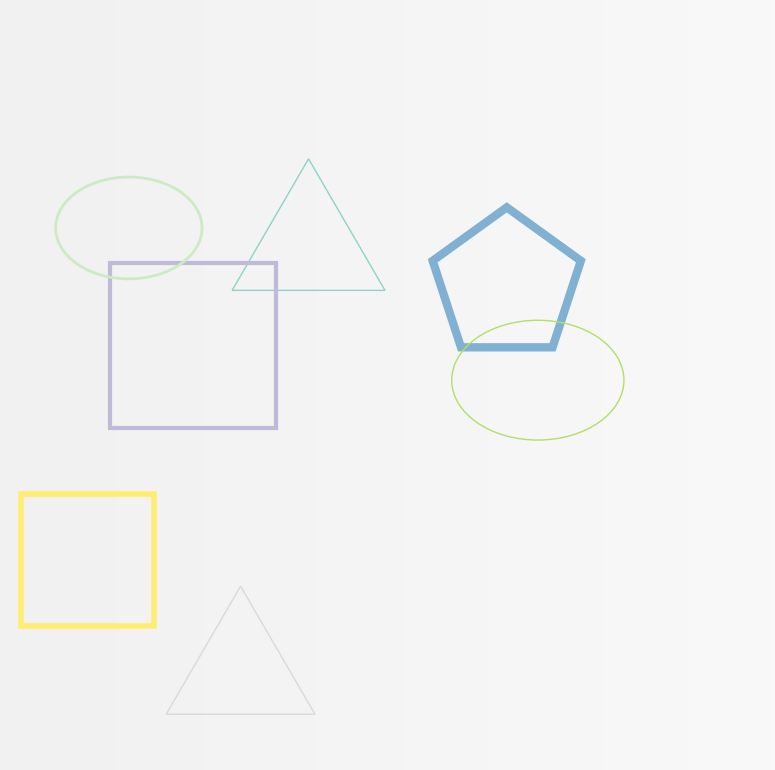[{"shape": "triangle", "thickness": 0.5, "radius": 0.57, "center": [0.398, 0.68]}, {"shape": "square", "thickness": 1.5, "radius": 0.54, "center": [0.249, 0.551]}, {"shape": "pentagon", "thickness": 3, "radius": 0.5, "center": [0.654, 0.63]}, {"shape": "oval", "thickness": 0.5, "radius": 0.56, "center": [0.694, 0.506]}, {"shape": "triangle", "thickness": 0.5, "radius": 0.55, "center": [0.31, 0.128]}, {"shape": "oval", "thickness": 1, "radius": 0.47, "center": [0.166, 0.704]}, {"shape": "square", "thickness": 2, "radius": 0.43, "center": [0.113, 0.273]}]